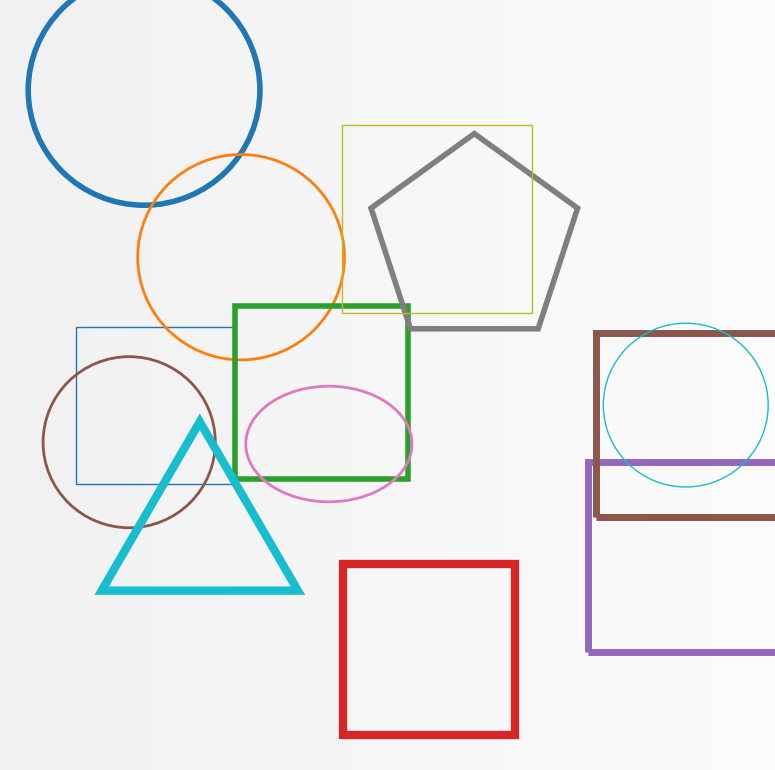[{"shape": "circle", "thickness": 2, "radius": 0.75, "center": [0.186, 0.883]}, {"shape": "square", "thickness": 0.5, "radius": 0.51, "center": [0.2, 0.473]}, {"shape": "circle", "thickness": 1, "radius": 0.67, "center": [0.311, 0.666]}, {"shape": "square", "thickness": 2, "radius": 0.56, "center": [0.415, 0.49]}, {"shape": "square", "thickness": 3, "radius": 0.55, "center": [0.554, 0.157]}, {"shape": "square", "thickness": 2.5, "radius": 0.62, "center": [0.882, 0.277]}, {"shape": "circle", "thickness": 1, "radius": 0.56, "center": [0.167, 0.426]}, {"shape": "square", "thickness": 2.5, "radius": 0.6, "center": [0.889, 0.448]}, {"shape": "oval", "thickness": 1, "radius": 0.54, "center": [0.424, 0.423]}, {"shape": "pentagon", "thickness": 2, "radius": 0.7, "center": [0.612, 0.686]}, {"shape": "square", "thickness": 0.5, "radius": 0.61, "center": [0.563, 0.715]}, {"shape": "circle", "thickness": 0.5, "radius": 0.53, "center": [0.885, 0.474]}, {"shape": "triangle", "thickness": 3, "radius": 0.73, "center": [0.258, 0.306]}]